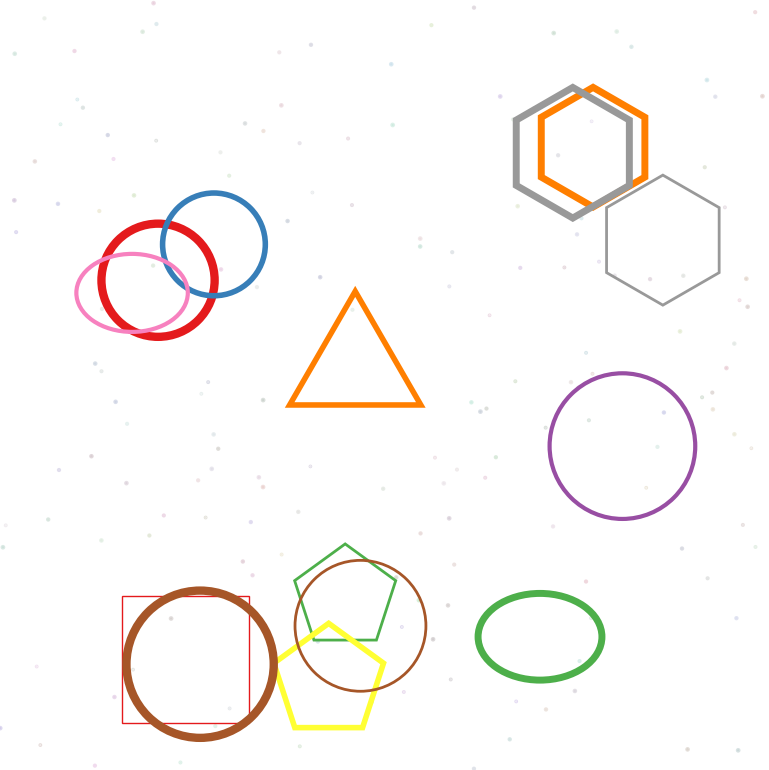[{"shape": "circle", "thickness": 3, "radius": 0.37, "center": [0.205, 0.636]}, {"shape": "square", "thickness": 0.5, "radius": 0.41, "center": [0.241, 0.144]}, {"shape": "circle", "thickness": 2, "radius": 0.33, "center": [0.278, 0.683]}, {"shape": "pentagon", "thickness": 1, "radius": 0.35, "center": [0.448, 0.225]}, {"shape": "oval", "thickness": 2.5, "radius": 0.4, "center": [0.701, 0.173]}, {"shape": "circle", "thickness": 1.5, "radius": 0.47, "center": [0.808, 0.421]}, {"shape": "hexagon", "thickness": 2.5, "radius": 0.39, "center": [0.77, 0.809]}, {"shape": "triangle", "thickness": 2, "radius": 0.49, "center": [0.461, 0.523]}, {"shape": "pentagon", "thickness": 2, "radius": 0.37, "center": [0.427, 0.116]}, {"shape": "circle", "thickness": 3, "radius": 0.48, "center": [0.26, 0.137]}, {"shape": "circle", "thickness": 1, "radius": 0.43, "center": [0.468, 0.187]}, {"shape": "oval", "thickness": 1.5, "radius": 0.36, "center": [0.172, 0.62]}, {"shape": "hexagon", "thickness": 1, "radius": 0.42, "center": [0.861, 0.688]}, {"shape": "hexagon", "thickness": 2.5, "radius": 0.42, "center": [0.744, 0.802]}]